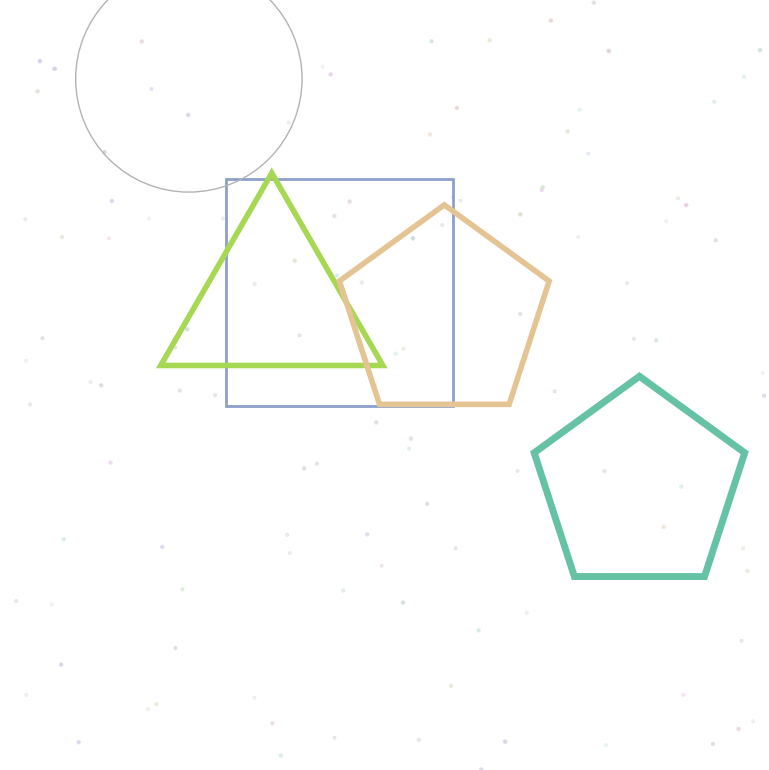[{"shape": "pentagon", "thickness": 2.5, "radius": 0.72, "center": [0.83, 0.368]}, {"shape": "square", "thickness": 1, "radius": 0.74, "center": [0.441, 0.62]}, {"shape": "triangle", "thickness": 2, "radius": 0.83, "center": [0.353, 0.609]}, {"shape": "pentagon", "thickness": 2, "radius": 0.72, "center": [0.577, 0.591]}, {"shape": "circle", "thickness": 0.5, "radius": 0.74, "center": [0.245, 0.898]}]